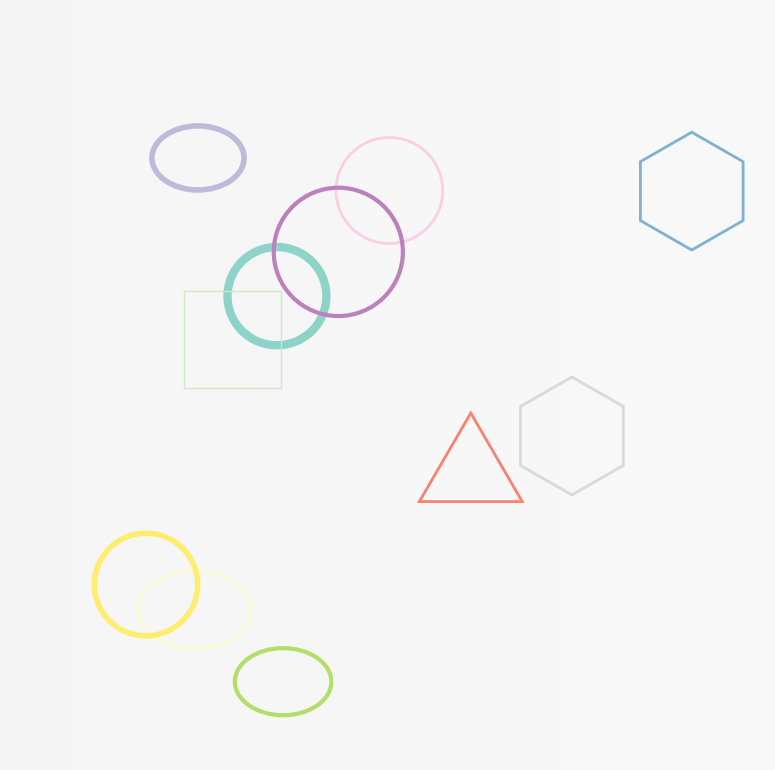[{"shape": "circle", "thickness": 3, "radius": 0.32, "center": [0.357, 0.615]}, {"shape": "oval", "thickness": 0.5, "radius": 0.36, "center": [0.251, 0.208]}, {"shape": "oval", "thickness": 2, "radius": 0.3, "center": [0.255, 0.795]}, {"shape": "triangle", "thickness": 1, "radius": 0.38, "center": [0.607, 0.387]}, {"shape": "hexagon", "thickness": 1, "radius": 0.38, "center": [0.893, 0.752]}, {"shape": "oval", "thickness": 1.5, "radius": 0.31, "center": [0.365, 0.115]}, {"shape": "circle", "thickness": 1, "radius": 0.34, "center": [0.502, 0.753]}, {"shape": "hexagon", "thickness": 1, "radius": 0.38, "center": [0.738, 0.434]}, {"shape": "circle", "thickness": 1.5, "radius": 0.42, "center": [0.437, 0.673]}, {"shape": "square", "thickness": 0.5, "radius": 0.31, "center": [0.3, 0.559]}, {"shape": "circle", "thickness": 2, "radius": 0.33, "center": [0.188, 0.241]}]